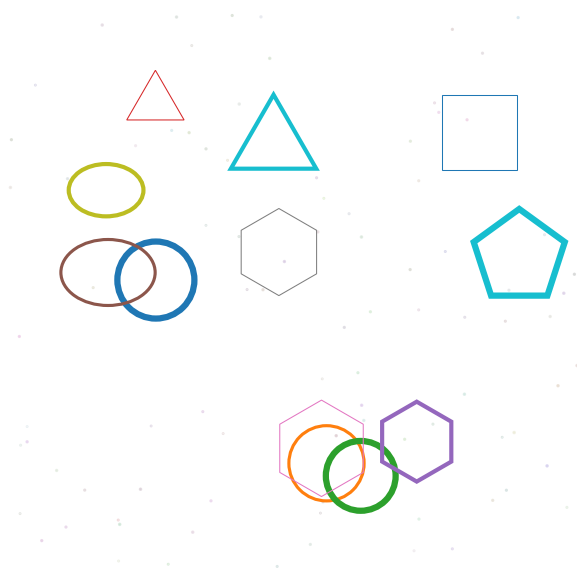[{"shape": "square", "thickness": 0.5, "radius": 0.32, "center": [0.831, 0.77]}, {"shape": "circle", "thickness": 3, "radius": 0.33, "center": [0.27, 0.514]}, {"shape": "circle", "thickness": 1.5, "radius": 0.33, "center": [0.565, 0.197]}, {"shape": "circle", "thickness": 3, "radius": 0.3, "center": [0.625, 0.175]}, {"shape": "triangle", "thickness": 0.5, "radius": 0.29, "center": [0.269, 0.82]}, {"shape": "hexagon", "thickness": 2, "radius": 0.35, "center": [0.722, 0.234]}, {"shape": "oval", "thickness": 1.5, "radius": 0.41, "center": [0.187, 0.527]}, {"shape": "hexagon", "thickness": 0.5, "radius": 0.42, "center": [0.557, 0.223]}, {"shape": "hexagon", "thickness": 0.5, "radius": 0.38, "center": [0.483, 0.563]}, {"shape": "oval", "thickness": 2, "radius": 0.32, "center": [0.184, 0.67]}, {"shape": "triangle", "thickness": 2, "radius": 0.43, "center": [0.474, 0.75]}, {"shape": "pentagon", "thickness": 3, "radius": 0.41, "center": [0.899, 0.554]}]